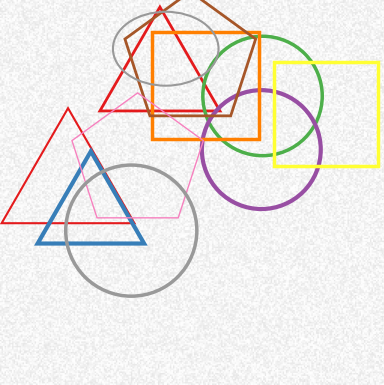[{"shape": "triangle", "thickness": 2, "radius": 0.9, "center": [0.415, 0.802]}, {"shape": "triangle", "thickness": 1.5, "radius": 1.0, "center": [0.177, 0.52]}, {"shape": "triangle", "thickness": 3, "radius": 0.8, "center": [0.236, 0.447]}, {"shape": "circle", "thickness": 2.5, "radius": 0.78, "center": [0.682, 0.751]}, {"shape": "circle", "thickness": 3, "radius": 0.77, "center": [0.679, 0.611]}, {"shape": "square", "thickness": 2.5, "radius": 0.69, "center": [0.534, 0.778]}, {"shape": "square", "thickness": 2.5, "radius": 0.67, "center": [0.846, 0.704]}, {"shape": "pentagon", "thickness": 2, "radius": 0.89, "center": [0.494, 0.843]}, {"shape": "pentagon", "thickness": 1, "radius": 0.9, "center": [0.358, 0.579]}, {"shape": "oval", "thickness": 1.5, "radius": 0.69, "center": [0.43, 0.873]}, {"shape": "circle", "thickness": 2.5, "radius": 0.85, "center": [0.341, 0.401]}]